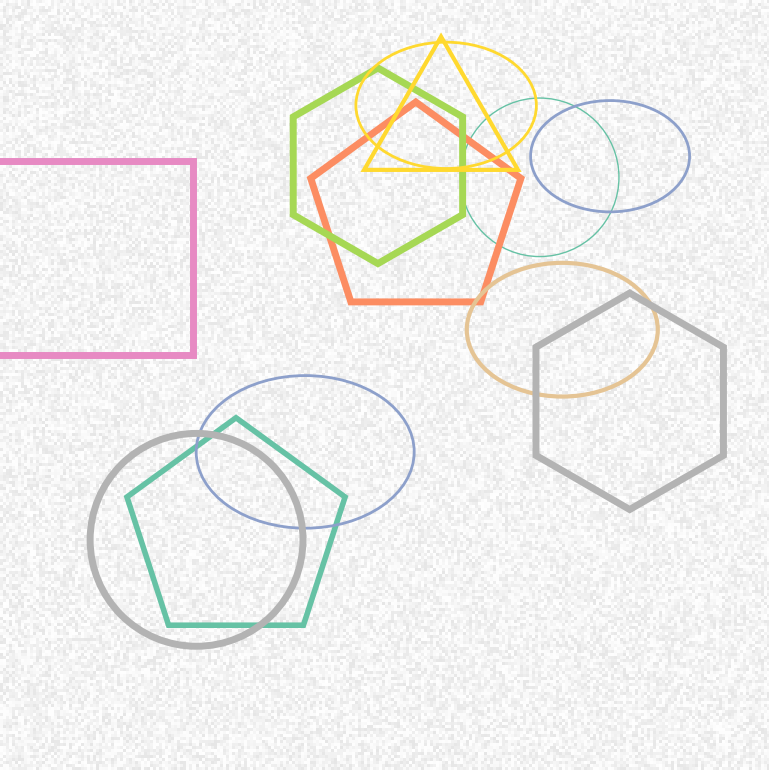[{"shape": "circle", "thickness": 0.5, "radius": 0.51, "center": [0.701, 0.77]}, {"shape": "pentagon", "thickness": 2, "radius": 0.74, "center": [0.307, 0.309]}, {"shape": "pentagon", "thickness": 2.5, "radius": 0.72, "center": [0.54, 0.724]}, {"shape": "oval", "thickness": 1, "radius": 0.52, "center": [0.792, 0.797]}, {"shape": "oval", "thickness": 1, "radius": 0.71, "center": [0.396, 0.413]}, {"shape": "square", "thickness": 2.5, "radius": 0.63, "center": [0.125, 0.665]}, {"shape": "hexagon", "thickness": 2.5, "radius": 0.64, "center": [0.491, 0.785]}, {"shape": "oval", "thickness": 1, "radius": 0.59, "center": [0.579, 0.863]}, {"shape": "triangle", "thickness": 1.5, "radius": 0.58, "center": [0.573, 0.837]}, {"shape": "oval", "thickness": 1.5, "radius": 0.62, "center": [0.73, 0.572]}, {"shape": "hexagon", "thickness": 2.5, "radius": 0.7, "center": [0.818, 0.479]}, {"shape": "circle", "thickness": 2.5, "radius": 0.69, "center": [0.255, 0.299]}]